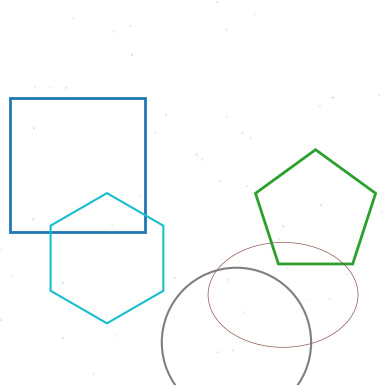[{"shape": "square", "thickness": 2, "radius": 0.87, "center": [0.201, 0.572]}, {"shape": "pentagon", "thickness": 2, "radius": 0.82, "center": [0.82, 0.447]}, {"shape": "oval", "thickness": 0.5, "radius": 0.97, "center": [0.735, 0.234]}, {"shape": "circle", "thickness": 1.5, "radius": 0.97, "center": [0.614, 0.111]}, {"shape": "hexagon", "thickness": 1.5, "radius": 0.85, "center": [0.278, 0.329]}]